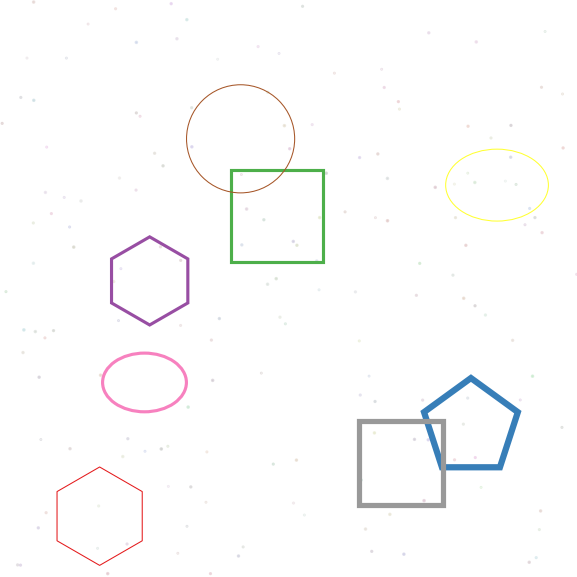[{"shape": "hexagon", "thickness": 0.5, "radius": 0.43, "center": [0.173, 0.105]}, {"shape": "pentagon", "thickness": 3, "radius": 0.43, "center": [0.815, 0.259]}, {"shape": "square", "thickness": 1.5, "radius": 0.4, "center": [0.479, 0.625]}, {"shape": "hexagon", "thickness": 1.5, "radius": 0.38, "center": [0.259, 0.513]}, {"shape": "oval", "thickness": 0.5, "radius": 0.44, "center": [0.861, 0.679]}, {"shape": "circle", "thickness": 0.5, "radius": 0.47, "center": [0.417, 0.759]}, {"shape": "oval", "thickness": 1.5, "radius": 0.36, "center": [0.25, 0.337]}, {"shape": "square", "thickness": 2.5, "radius": 0.36, "center": [0.695, 0.198]}]